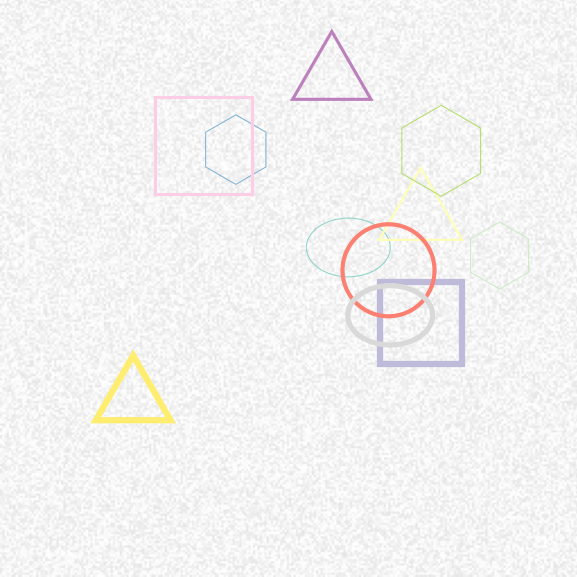[{"shape": "oval", "thickness": 0.5, "radius": 0.36, "center": [0.603, 0.571]}, {"shape": "triangle", "thickness": 1, "radius": 0.42, "center": [0.728, 0.625]}, {"shape": "square", "thickness": 3, "radius": 0.36, "center": [0.729, 0.44]}, {"shape": "circle", "thickness": 2, "radius": 0.4, "center": [0.673, 0.531]}, {"shape": "hexagon", "thickness": 0.5, "radius": 0.3, "center": [0.408, 0.74]}, {"shape": "hexagon", "thickness": 0.5, "radius": 0.39, "center": [0.764, 0.738]}, {"shape": "square", "thickness": 1.5, "radius": 0.42, "center": [0.353, 0.747]}, {"shape": "oval", "thickness": 2.5, "radius": 0.37, "center": [0.676, 0.453]}, {"shape": "triangle", "thickness": 1.5, "radius": 0.39, "center": [0.575, 0.866]}, {"shape": "hexagon", "thickness": 0.5, "radius": 0.29, "center": [0.865, 0.557]}, {"shape": "triangle", "thickness": 3, "radius": 0.37, "center": [0.231, 0.309]}]